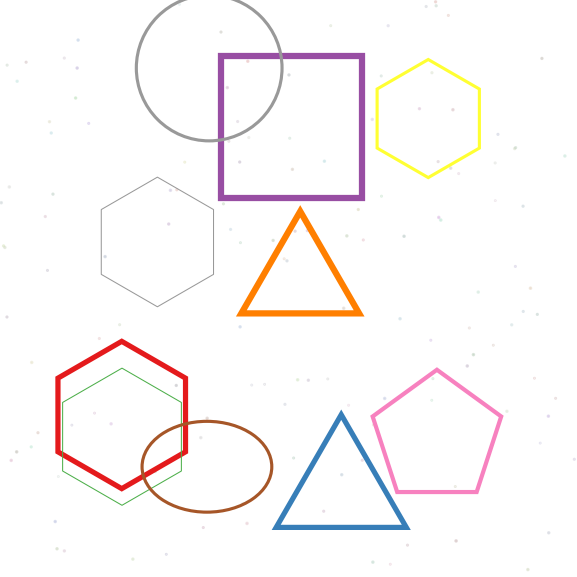[{"shape": "hexagon", "thickness": 2.5, "radius": 0.64, "center": [0.211, 0.281]}, {"shape": "triangle", "thickness": 2.5, "radius": 0.65, "center": [0.591, 0.151]}, {"shape": "hexagon", "thickness": 0.5, "radius": 0.59, "center": [0.211, 0.243]}, {"shape": "square", "thickness": 3, "radius": 0.61, "center": [0.505, 0.779]}, {"shape": "triangle", "thickness": 3, "radius": 0.59, "center": [0.52, 0.515]}, {"shape": "hexagon", "thickness": 1.5, "radius": 0.51, "center": [0.742, 0.794]}, {"shape": "oval", "thickness": 1.5, "radius": 0.56, "center": [0.358, 0.191]}, {"shape": "pentagon", "thickness": 2, "radius": 0.59, "center": [0.757, 0.242]}, {"shape": "hexagon", "thickness": 0.5, "radius": 0.56, "center": [0.273, 0.58]}, {"shape": "circle", "thickness": 1.5, "radius": 0.63, "center": [0.362, 0.881]}]